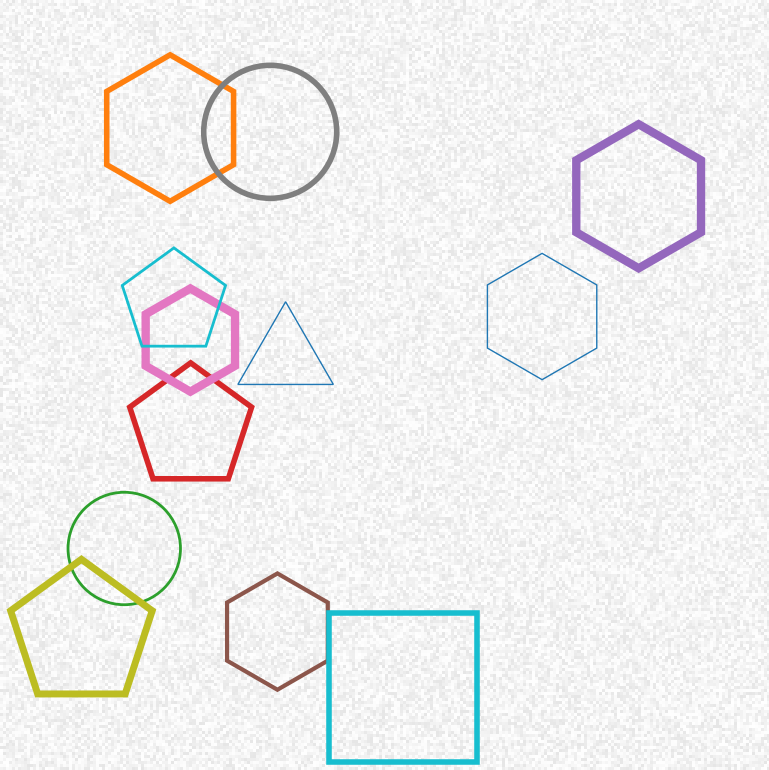[{"shape": "hexagon", "thickness": 0.5, "radius": 0.41, "center": [0.704, 0.589]}, {"shape": "triangle", "thickness": 0.5, "radius": 0.36, "center": [0.371, 0.537]}, {"shape": "hexagon", "thickness": 2, "radius": 0.48, "center": [0.221, 0.834]}, {"shape": "circle", "thickness": 1, "radius": 0.37, "center": [0.161, 0.288]}, {"shape": "pentagon", "thickness": 2, "radius": 0.42, "center": [0.248, 0.446]}, {"shape": "hexagon", "thickness": 3, "radius": 0.47, "center": [0.829, 0.745]}, {"shape": "hexagon", "thickness": 1.5, "radius": 0.38, "center": [0.36, 0.18]}, {"shape": "hexagon", "thickness": 3, "radius": 0.34, "center": [0.247, 0.558]}, {"shape": "circle", "thickness": 2, "radius": 0.43, "center": [0.351, 0.829]}, {"shape": "pentagon", "thickness": 2.5, "radius": 0.48, "center": [0.106, 0.177]}, {"shape": "square", "thickness": 2, "radius": 0.48, "center": [0.523, 0.107]}, {"shape": "pentagon", "thickness": 1, "radius": 0.35, "center": [0.226, 0.608]}]